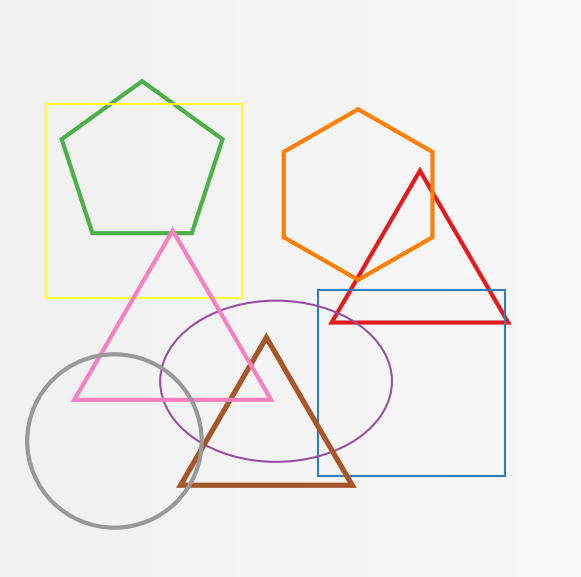[{"shape": "triangle", "thickness": 2, "radius": 0.88, "center": [0.722, 0.528]}, {"shape": "square", "thickness": 1, "radius": 0.8, "center": [0.708, 0.337]}, {"shape": "pentagon", "thickness": 2, "radius": 0.73, "center": [0.245, 0.713]}, {"shape": "oval", "thickness": 1, "radius": 1.0, "center": [0.475, 0.339]}, {"shape": "hexagon", "thickness": 2, "radius": 0.74, "center": [0.616, 0.662]}, {"shape": "square", "thickness": 1, "radius": 0.84, "center": [0.247, 0.651]}, {"shape": "triangle", "thickness": 2.5, "radius": 0.85, "center": [0.458, 0.244]}, {"shape": "triangle", "thickness": 2, "radius": 0.98, "center": [0.297, 0.405]}, {"shape": "circle", "thickness": 2, "radius": 0.75, "center": [0.197, 0.235]}]